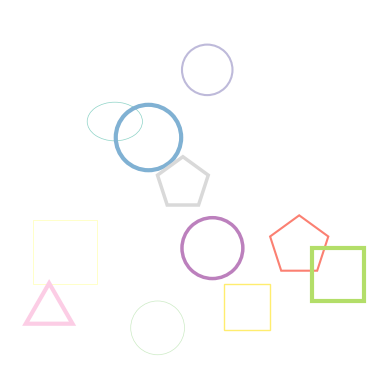[{"shape": "oval", "thickness": 0.5, "radius": 0.36, "center": [0.298, 0.684]}, {"shape": "square", "thickness": 0.5, "radius": 0.41, "center": [0.169, 0.345]}, {"shape": "circle", "thickness": 1.5, "radius": 0.33, "center": [0.538, 0.819]}, {"shape": "pentagon", "thickness": 1.5, "radius": 0.4, "center": [0.777, 0.361]}, {"shape": "circle", "thickness": 3, "radius": 0.42, "center": [0.386, 0.643]}, {"shape": "square", "thickness": 3, "radius": 0.34, "center": [0.879, 0.287]}, {"shape": "triangle", "thickness": 3, "radius": 0.35, "center": [0.128, 0.194]}, {"shape": "pentagon", "thickness": 2.5, "radius": 0.35, "center": [0.475, 0.524]}, {"shape": "circle", "thickness": 2.5, "radius": 0.4, "center": [0.552, 0.356]}, {"shape": "circle", "thickness": 0.5, "radius": 0.35, "center": [0.409, 0.148]}, {"shape": "square", "thickness": 1, "radius": 0.3, "center": [0.641, 0.202]}]